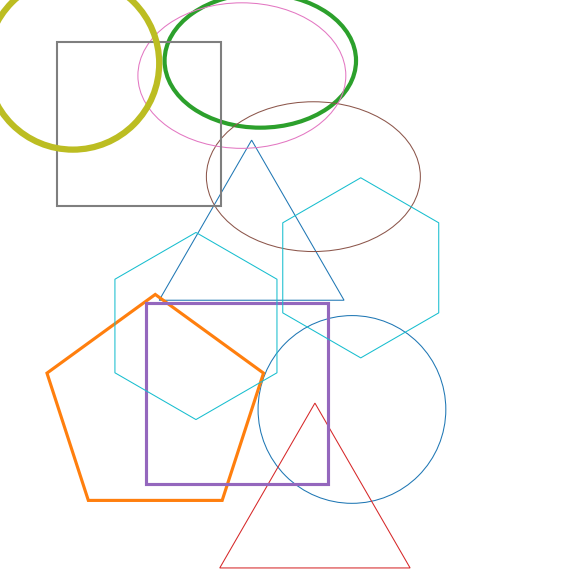[{"shape": "circle", "thickness": 0.5, "radius": 0.81, "center": [0.609, 0.29]}, {"shape": "triangle", "thickness": 0.5, "radius": 0.92, "center": [0.436, 0.572]}, {"shape": "pentagon", "thickness": 1.5, "radius": 0.99, "center": [0.269, 0.292]}, {"shape": "oval", "thickness": 2, "radius": 0.83, "center": [0.451, 0.894]}, {"shape": "triangle", "thickness": 0.5, "radius": 0.95, "center": [0.545, 0.111]}, {"shape": "square", "thickness": 1.5, "radius": 0.78, "center": [0.41, 0.317]}, {"shape": "oval", "thickness": 0.5, "radius": 0.93, "center": [0.543, 0.693]}, {"shape": "oval", "thickness": 0.5, "radius": 0.9, "center": [0.419, 0.868]}, {"shape": "square", "thickness": 1, "radius": 0.71, "center": [0.24, 0.784]}, {"shape": "circle", "thickness": 3, "radius": 0.75, "center": [0.126, 0.889]}, {"shape": "hexagon", "thickness": 0.5, "radius": 0.78, "center": [0.625, 0.535]}, {"shape": "hexagon", "thickness": 0.5, "radius": 0.81, "center": [0.339, 0.435]}]